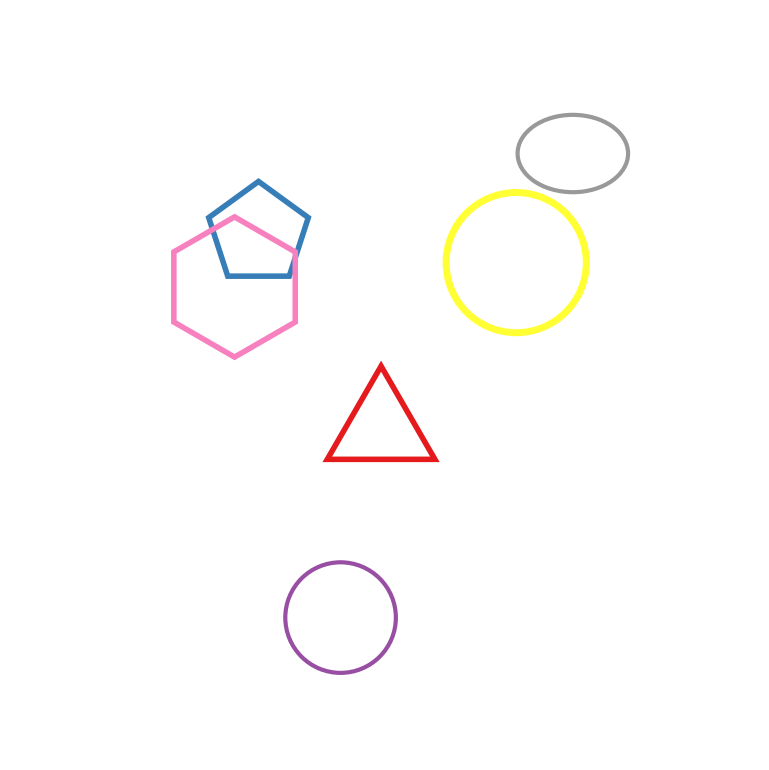[{"shape": "triangle", "thickness": 2, "radius": 0.4, "center": [0.495, 0.444]}, {"shape": "pentagon", "thickness": 2, "radius": 0.34, "center": [0.336, 0.696]}, {"shape": "circle", "thickness": 1.5, "radius": 0.36, "center": [0.442, 0.198]}, {"shape": "circle", "thickness": 2.5, "radius": 0.46, "center": [0.67, 0.659]}, {"shape": "hexagon", "thickness": 2, "radius": 0.46, "center": [0.305, 0.627]}, {"shape": "oval", "thickness": 1.5, "radius": 0.36, "center": [0.744, 0.801]}]